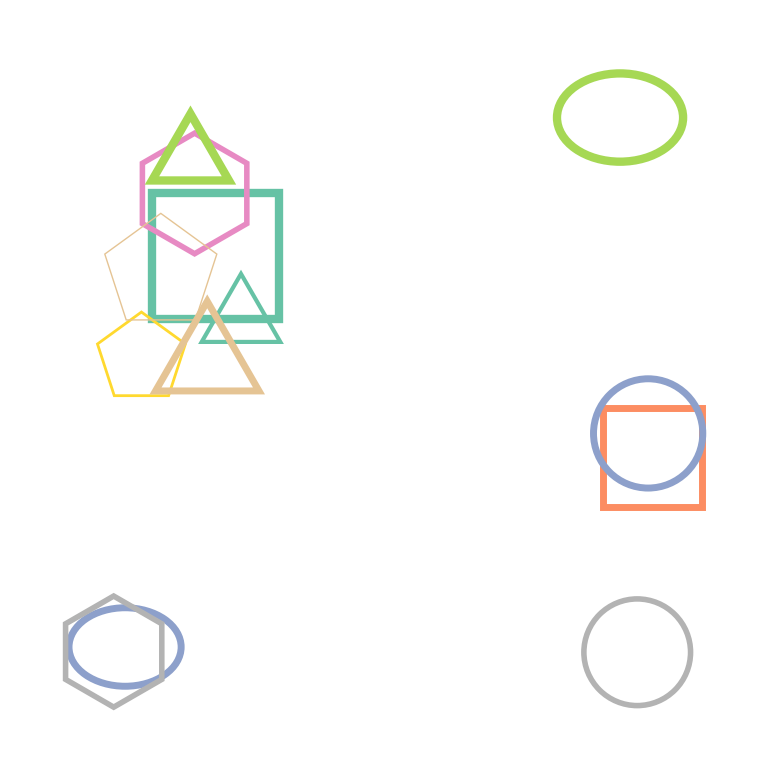[{"shape": "square", "thickness": 3, "radius": 0.41, "center": [0.28, 0.668]}, {"shape": "triangle", "thickness": 1.5, "radius": 0.29, "center": [0.313, 0.585]}, {"shape": "square", "thickness": 2.5, "radius": 0.32, "center": [0.848, 0.406]}, {"shape": "circle", "thickness": 2.5, "radius": 0.35, "center": [0.842, 0.437]}, {"shape": "oval", "thickness": 2.5, "radius": 0.36, "center": [0.162, 0.16]}, {"shape": "hexagon", "thickness": 2, "radius": 0.39, "center": [0.253, 0.749]}, {"shape": "oval", "thickness": 3, "radius": 0.41, "center": [0.805, 0.847]}, {"shape": "triangle", "thickness": 3, "radius": 0.29, "center": [0.247, 0.794]}, {"shape": "pentagon", "thickness": 1, "radius": 0.3, "center": [0.184, 0.535]}, {"shape": "pentagon", "thickness": 0.5, "radius": 0.38, "center": [0.209, 0.646]}, {"shape": "triangle", "thickness": 2.5, "radius": 0.39, "center": [0.269, 0.531]}, {"shape": "circle", "thickness": 2, "radius": 0.35, "center": [0.828, 0.153]}, {"shape": "hexagon", "thickness": 2, "radius": 0.36, "center": [0.148, 0.154]}]